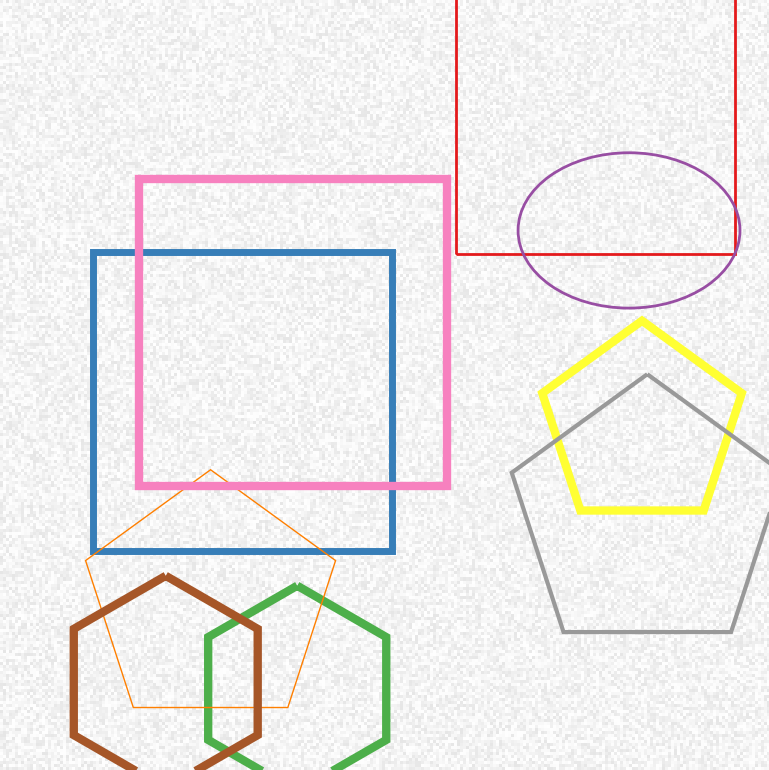[{"shape": "square", "thickness": 1, "radius": 0.9, "center": [0.773, 0.852]}, {"shape": "square", "thickness": 2.5, "radius": 0.97, "center": [0.315, 0.479]}, {"shape": "hexagon", "thickness": 3, "radius": 0.67, "center": [0.386, 0.106]}, {"shape": "oval", "thickness": 1, "radius": 0.72, "center": [0.817, 0.701]}, {"shape": "pentagon", "thickness": 0.5, "radius": 0.85, "center": [0.273, 0.219]}, {"shape": "pentagon", "thickness": 3, "radius": 0.68, "center": [0.834, 0.447]}, {"shape": "hexagon", "thickness": 3, "radius": 0.69, "center": [0.215, 0.114]}, {"shape": "square", "thickness": 3, "radius": 1.0, "center": [0.381, 0.568]}, {"shape": "pentagon", "thickness": 1.5, "radius": 0.93, "center": [0.841, 0.329]}]